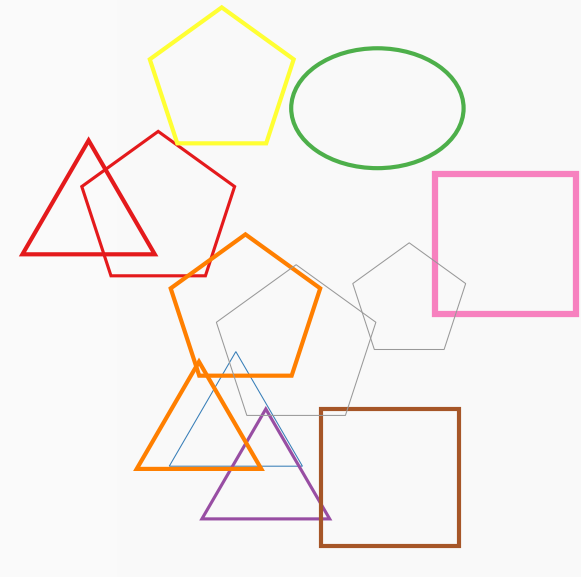[{"shape": "pentagon", "thickness": 1.5, "radius": 0.69, "center": [0.272, 0.633]}, {"shape": "triangle", "thickness": 2, "radius": 0.66, "center": [0.152, 0.624]}, {"shape": "triangle", "thickness": 0.5, "radius": 0.66, "center": [0.406, 0.258]}, {"shape": "oval", "thickness": 2, "radius": 0.74, "center": [0.649, 0.812]}, {"shape": "triangle", "thickness": 1.5, "radius": 0.63, "center": [0.457, 0.164]}, {"shape": "triangle", "thickness": 2, "radius": 0.62, "center": [0.342, 0.249]}, {"shape": "pentagon", "thickness": 2, "radius": 0.68, "center": [0.422, 0.458]}, {"shape": "pentagon", "thickness": 2, "radius": 0.65, "center": [0.381, 0.856]}, {"shape": "square", "thickness": 2, "radius": 0.59, "center": [0.671, 0.173]}, {"shape": "square", "thickness": 3, "radius": 0.61, "center": [0.87, 0.577]}, {"shape": "pentagon", "thickness": 0.5, "radius": 0.51, "center": [0.704, 0.477]}, {"shape": "pentagon", "thickness": 0.5, "radius": 0.72, "center": [0.509, 0.397]}]